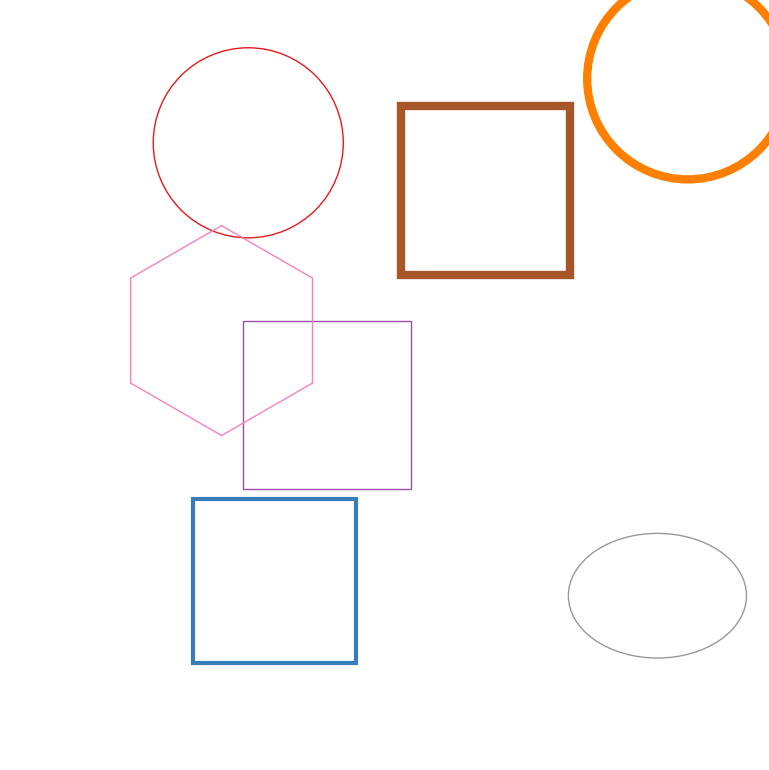[{"shape": "circle", "thickness": 0.5, "radius": 0.62, "center": [0.322, 0.815]}, {"shape": "square", "thickness": 1.5, "radius": 0.53, "center": [0.357, 0.245]}, {"shape": "square", "thickness": 0.5, "radius": 0.55, "center": [0.425, 0.474]}, {"shape": "circle", "thickness": 3, "radius": 0.65, "center": [0.893, 0.898]}, {"shape": "square", "thickness": 3, "radius": 0.55, "center": [0.631, 0.753]}, {"shape": "hexagon", "thickness": 0.5, "radius": 0.68, "center": [0.288, 0.571]}, {"shape": "oval", "thickness": 0.5, "radius": 0.58, "center": [0.854, 0.226]}]